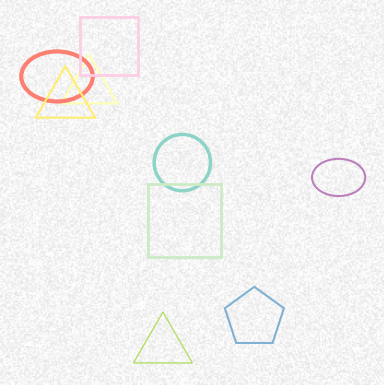[{"shape": "circle", "thickness": 2.5, "radius": 0.37, "center": [0.474, 0.578]}, {"shape": "triangle", "thickness": 1.5, "radius": 0.42, "center": [0.232, 0.773]}, {"shape": "oval", "thickness": 3, "radius": 0.46, "center": [0.148, 0.801]}, {"shape": "pentagon", "thickness": 1.5, "radius": 0.4, "center": [0.661, 0.174]}, {"shape": "triangle", "thickness": 1, "radius": 0.44, "center": [0.423, 0.101]}, {"shape": "square", "thickness": 2, "radius": 0.38, "center": [0.282, 0.881]}, {"shape": "oval", "thickness": 1.5, "radius": 0.35, "center": [0.88, 0.539]}, {"shape": "square", "thickness": 2, "radius": 0.47, "center": [0.479, 0.427]}, {"shape": "triangle", "thickness": 1.5, "radius": 0.45, "center": [0.17, 0.739]}]